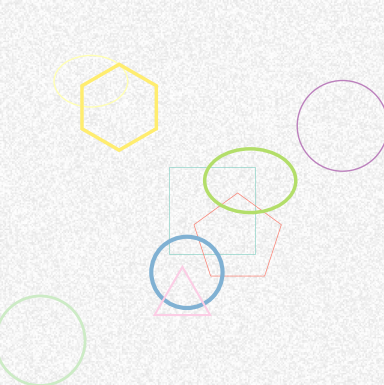[{"shape": "square", "thickness": 0.5, "radius": 0.56, "center": [0.551, 0.454]}, {"shape": "oval", "thickness": 1, "radius": 0.48, "center": [0.236, 0.789]}, {"shape": "pentagon", "thickness": 0.5, "radius": 0.6, "center": [0.617, 0.379]}, {"shape": "circle", "thickness": 3, "radius": 0.46, "center": [0.485, 0.293]}, {"shape": "oval", "thickness": 2.5, "radius": 0.59, "center": [0.65, 0.531]}, {"shape": "triangle", "thickness": 1.5, "radius": 0.42, "center": [0.474, 0.223]}, {"shape": "circle", "thickness": 1, "radius": 0.59, "center": [0.89, 0.673]}, {"shape": "circle", "thickness": 2, "radius": 0.58, "center": [0.105, 0.115]}, {"shape": "hexagon", "thickness": 2.5, "radius": 0.56, "center": [0.309, 0.721]}]